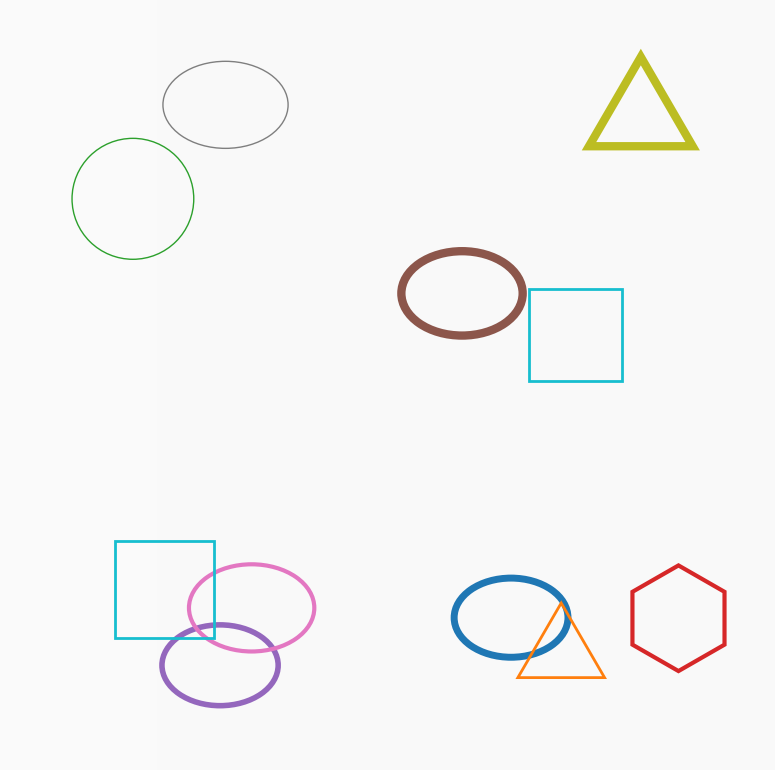[{"shape": "oval", "thickness": 2.5, "radius": 0.37, "center": [0.659, 0.198]}, {"shape": "triangle", "thickness": 1, "radius": 0.32, "center": [0.724, 0.152]}, {"shape": "circle", "thickness": 0.5, "radius": 0.39, "center": [0.171, 0.742]}, {"shape": "hexagon", "thickness": 1.5, "radius": 0.34, "center": [0.875, 0.197]}, {"shape": "oval", "thickness": 2, "radius": 0.37, "center": [0.284, 0.136]}, {"shape": "oval", "thickness": 3, "radius": 0.39, "center": [0.596, 0.619]}, {"shape": "oval", "thickness": 1.5, "radius": 0.4, "center": [0.325, 0.211]}, {"shape": "oval", "thickness": 0.5, "radius": 0.4, "center": [0.291, 0.864]}, {"shape": "triangle", "thickness": 3, "radius": 0.39, "center": [0.827, 0.849]}, {"shape": "square", "thickness": 1, "radius": 0.3, "center": [0.742, 0.565]}, {"shape": "square", "thickness": 1, "radius": 0.32, "center": [0.212, 0.235]}]